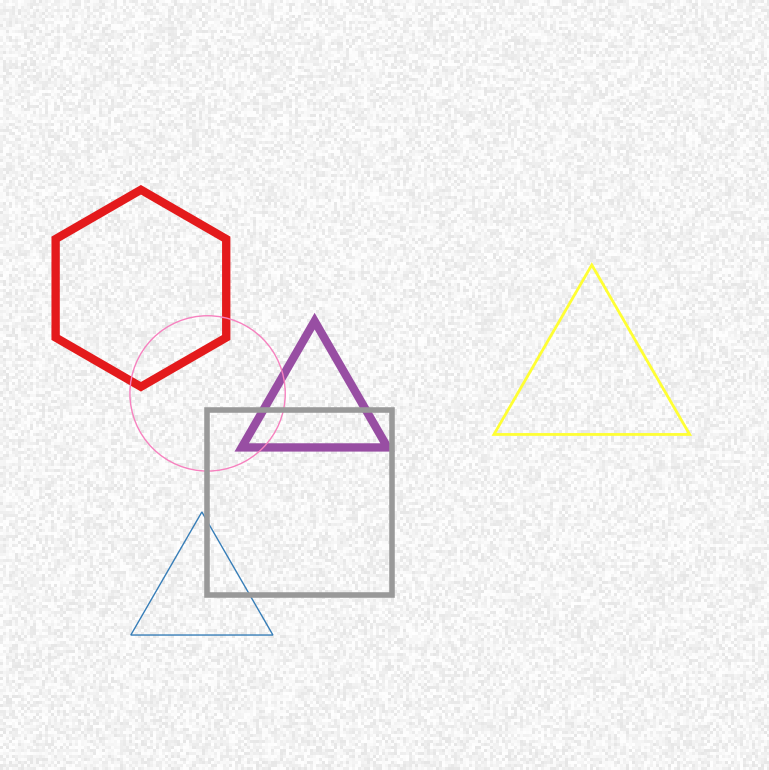[{"shape": "hexagon", "thickness": 3, "radius": 0.64, "center": [0.183, 0.626]}, {"shape": "triangle", "thickness": 0.5, "radius": 0.53, "center": [0.262, 0.229]}, {"shape": "triangle", "thickness": 3, "radius": 0.55, "center": [0.409, 0.474]}, {"shape": "triangle", "thickness": 1, "radius": 0.73, "center": [0.769, 0.509]}, {"shape": "circle", "thickness": 0.5, "radius": 0.5, "center": [0.27, 0.489]}, {"shape": "square", "thickness": 2, "radius": 0.6, "center": [0.389, 0.348]}]